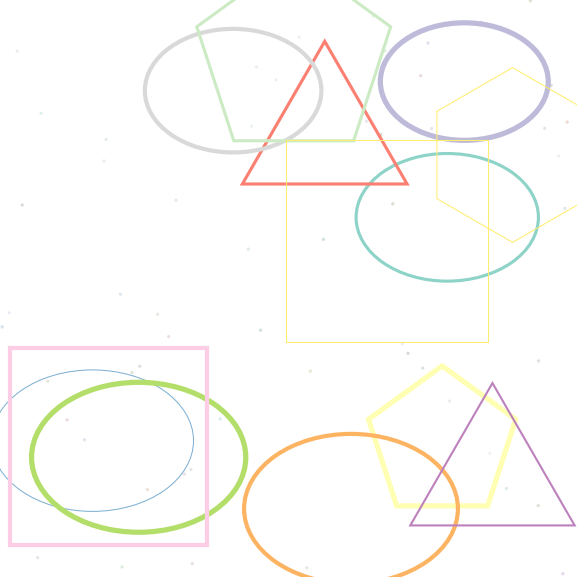[{"shape": "oval", "thickness": 1.5, "radius": 0.79, "center": [0.774, 0.623]}, {"shape": "pentagon", "thickness": 2.5, "radius": 0.67, "center": [0.766, 0.232]}, {"shape": "oval", "thickness": 2.5, "radius": 0.73, "center": [0.804, 0.858]}, {"shape": "triangle", "thickness": 1.5, "radius": 0.82, "center": [0.562, 0.763]}, {"shape": "oval", "thickness": 0.5, "radius": 0.87, "center": [0.16, 0.236]}, {"shape": "oval", "thickness": 2, "radius": 0.93, "center": [0.608, 0.118]}, {"shape": "oval", "thickness": 2.5, "radius": 0.93, "center": [0.24, 0.207]}, {"shape": "square", "thickness": 2, "radius": 0.85, "center": [0.188, 0.226]}, {"shape": "oval", "thickness": 2, "radius": 0.76, "center": [0.404, 0.842]}, {"shape": "triangle", "thickness": 1, "radius": 0.82, "center": [0.853, 0.171]}, {"shape": "pentagon", "thickness": 1.5, "radius": 0.88, "center": [0.509, 0.898]}, {"shape": "hexagon", "thickness": 0.5, "radius": 0.76, "center": [0.888, 0.731]}, {"shape": "square", "thickness": 0.5, "radius": 0.88, "center": [0.67, 0.582]}]